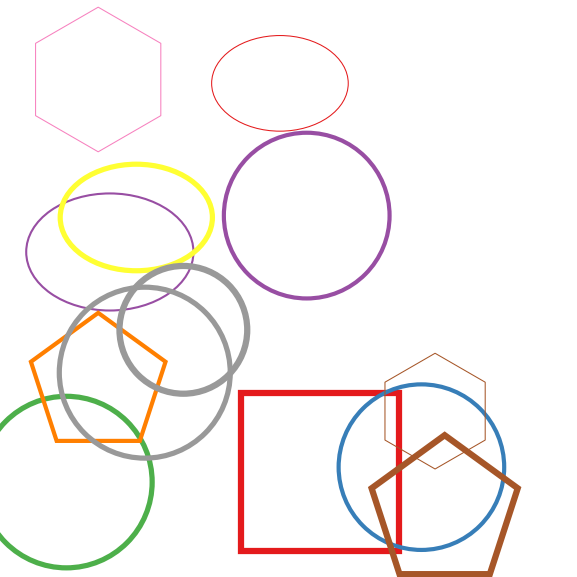[{"shape": "oval", "thickness": 0.5, "radius": 0.59, "center": [0.485, 0.855]}, {"shape": "square", "thickness": 3, "radius": 0.68, "center": [0.554, 0.182]}, {"shape": "circle", "thickness": 2, "radius": 0.72, "center": [0.73, 0.19]}, {"shape": "circle", "thickness": 2.5, "radius": 0.74, "center": [0.115, 0.164]}, {"shape": "circle", "thickness": 2, "radius": 0.72, "center": [0.531, 0.626]}, {"shape": "oval", "thickness": 1, "radius": 0.72, "center": [0.19, 0.563]}, {"shape": "pentagon", "thickness": 2, "radius": 0.61, "center": [0.17, 0.335]}, {"shape": "oval", "thickness": 2.5, "radius": 0.66, "center": [0.236, 0.623]}, {"shape": "pentagon", "thickness": 3, "radius": 0.67, "center": [0.77, 0.113]}, {"shape": "hexagon", "thickness": 0.5, "radius": 0.5, "center": [0.753, 0.287]}, {"shape": "hexagon", "thickness": 0.5, "radius": 0.63, "center": [0.17, 0.861]}, {"shape": "circle", "thickness": 3, "radius": 0.55, "center": [0.318, 0.428]}, {"shape": "circle", "thickness": 2.5, "radius": 0.74, "center": [0.251, 0.354]}]